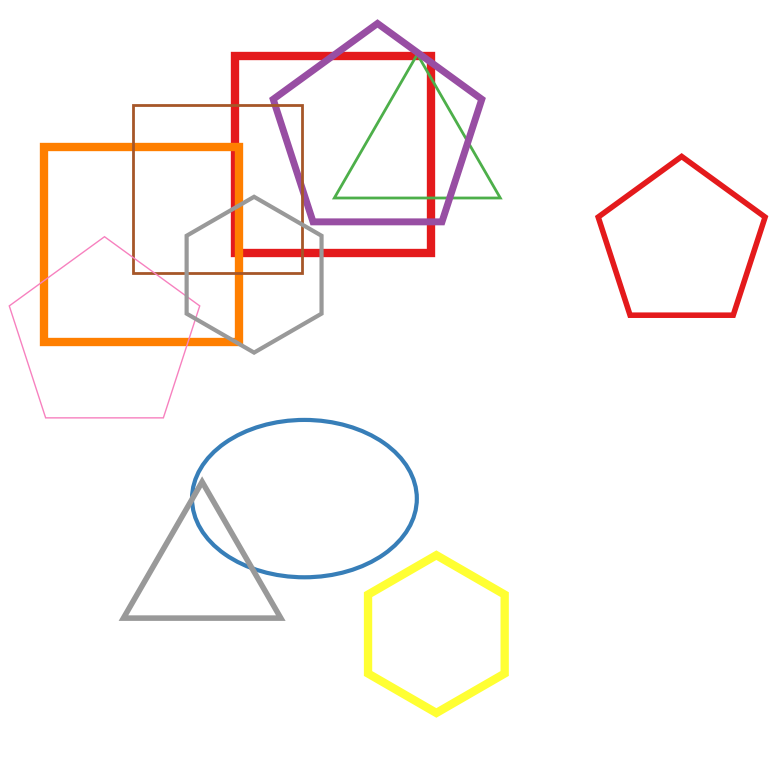[{"shape": "square", "thickness": 3, "radius": 0.64, "center": [0.433, 0.799]}, {"shape": "pentagon", "thickness": 2, "radius": 0.57, "center": [0.885, 0.683]}, {"shape": "oval", "thickness": 1.5, "radius": 0.73, "center": [0.395, 0.352]}, {"shape": "triangle", "thickness": 1, "radius": 0.62, "center": [0.542, 0.805]}, {"shape": "pentagon", "thickness": 2.5, "radius": 0.71, "center": [0.49, 0.827]}, {"shape": "square", "thickness": 3, "radius": 0.63, "center": [0.184, 0.683]}, {"shape": "hexagon", "thickness": 3, "radius": 0.51, "center": [0.567, 0.177]}, {"shape": "square", "thickness": 1, "radius": 0.55, "center": [0.283, 0.755]}, {"shape": "pentagon", "thickness": 0.5, "radius": 0.65, "center": [0.136, 0.563]}, {"shape": "triangle", "thickness": 2, "radius": 0.59, "center": [0.262, 0.256]}, {"shape": "hexagon", "thickness": 1.5, "radius": 0.51, "center": [0.33, 0.643]}]